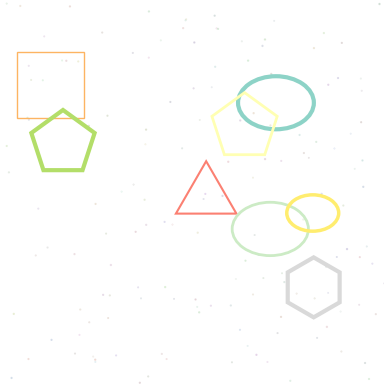[{"shape": "oval", "thickness": 3, "radius": 0.49, "center": [0.717, 0.733]}, {"shape": "pentagon", "thickness": 2, "radius": 0.45, "center": [0.635, 0.67]}, {"shape": "triangle", "thickness": 1.5, "radius": 0.45, "center": [0.535, 0.491]}, {"shape": "square", "thickness": 1, "radius": 0.43, "center": [0.131, 0.779]}, {"shape": "pentagon", "thickness": 3, "radius": 0.43, "center": [0.164, 0.628]}, {"shape": "hexagon", "thickness": 3, "radius": 0.39, "center": [0.815, 0.254]}, {"shape": "oval", "thickness": 2, "radius": 0.49, "center": [0.702, 0.405]}, {"shape": "oval", "thickness": 2.5, "radius": 0.34, "center": [0.812, 0.447]}]